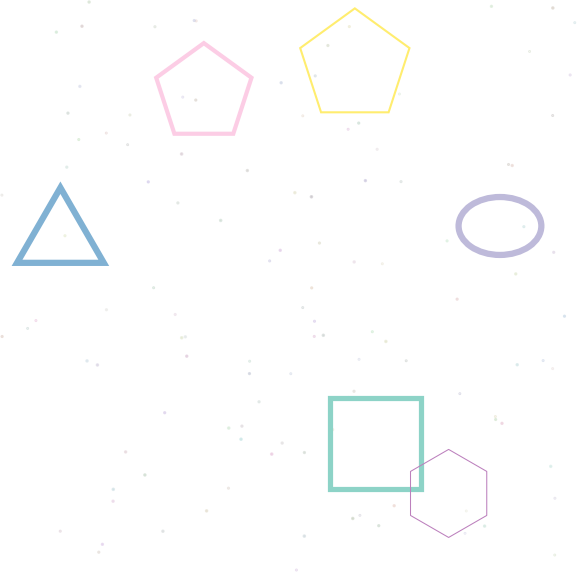[{"shape": "square", "thickness": 2.5, "radius": 0.39, "center": [0.651, 0.231]}, {"shape": "oval", "thickness": 3, "radius": 0.36, "center": [0.866, 0.608]}, {"shape": "triangle", "thickness": 3, "radius": 0.43, "center": [0.105, 0.587]}, {"shape": "pentagon", "thickness": 2, "radius": 0.43, "center": [0.353, 0.838]}, {"shape": "hexagon", "thickness": 0.5, "radius": 0.38, "center": [0.777, 0.145]}, {"shape": "pentagon", "thickness": 1, "radius": 0.5, "center": [0.614, 0.885]}]